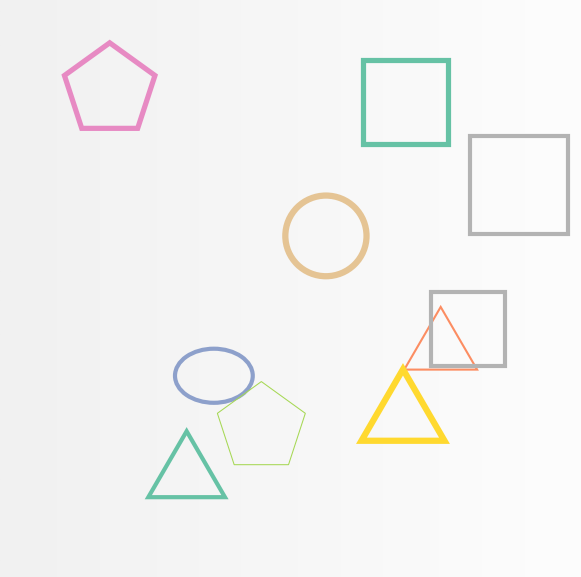[{"shape": "triangle", "thickness": 2, "radius": 0.38, "center": [0.321, 0.176]}, {"shape": "square", "thickness": 2.5, "radius": 0.37, "center": [0.698, 0.822]}, {"shape": "triangle", "thickness": 1, "radius": 0.36, "center": [0.758, 0.395]}, {"shape": "oval", "thickness": 2, "radius": 0.33, "center": [0.368, 0.348]}, {"shape": "pentagon", "thickness": 2.5, "radius": 0.41, "center": [0.189, 0.843]}, {"shape": "pentagon", "thickness": 0.5, "radius": 0.4, "center": [0.45, 0.259]}, {"shape": "triangle", "thickness": 3, "radius": 0.41, "center": [0.693, 0.277]}, {"shape": "circle", "thickness": 3, "radius": 0.35, "center": [0.561, 0.591]}, {"shape": "square", "thickness": 2, "radius": 0.42, "center": [0.893, 0.679]}, {"shape": "square", "thickness": 2, "radius": 0.32, "center": [0.805, 0.429]}]